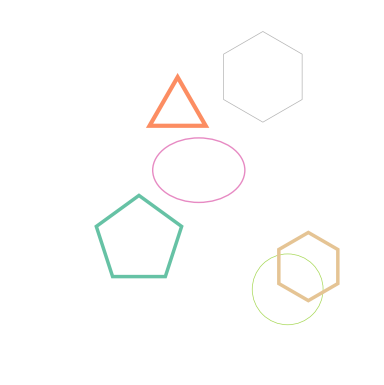[{"shape": "pentagon", "thickness": 2.5, "radius": 0.58, "center": [0.361, 0.376]}, {"shape": "triangle", "thickness": 3, "radius": 0.42, "center": [0.461, 0.715]}, {"shape": "oval", "thickness": 1, "radius": 0.6, "center": [0.516, 0.558]}, {"shape": "circle", "thickness": 0.5, "radius": 0.46, "center": [0.747, 0.248]}, {"shape": "hexagon", "thickness": 2.5, "radius": 0.44, "center": [0.801, 0.308]}, {"shape": "hexagon", "thickness": 0.5, "radius": 0.59, "center": [0.683, 0.8]}]